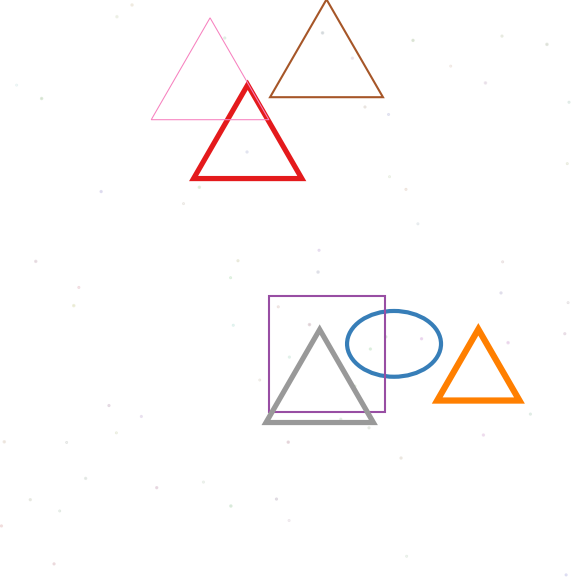[{"shape": "triangle", "thickness": 2.5, "radius": 0.54, "center": [0.429, 0.744]}, {"shape": "oval", "thickness": 2, "radius": 0.41, "center": [0.682, 0.404]}, {"shape": "square", "thickness": 1, "radius": 0.5, "center": [0.566, 0.386]}, {"shape": "triangle", "thickness": 3, "radius": 0.41, "center": [0.828, 0.347]}, {"shape": "triangle", "thickness": 1, "radius": 0.56, "center": [0.565, 0.887]}, {"shape": "triangle", "thickness": 0.5, "radius": 0.59, "center": [0.364, 0.851]}, {"shape": "triangle", "thickness": 2.5, "radius": 0.54, "center": [0.554, 0.321]}]